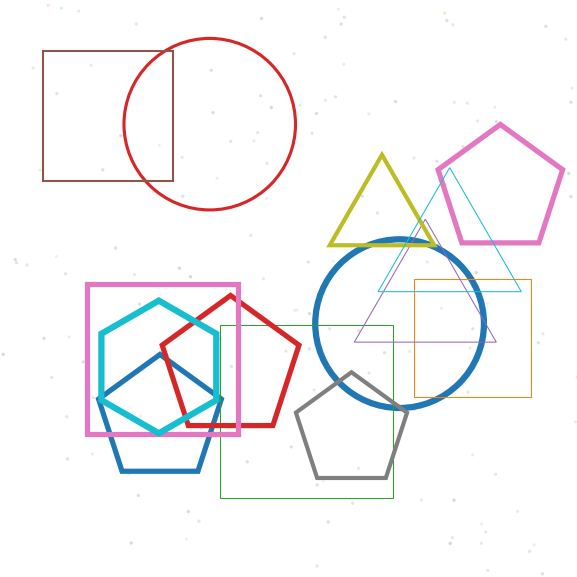[{"shape": "pentagon", "thickness": 2.5, "radius": 0.56, "center": [0.277, 0.274]}, {"shape": "circle", "thickness": 3, "radius": 0.73, "center": [0.692, 0.439]}, {"shape": "square", "thickness": 0.5, "radius": 0.51, "center": [0.818, 0.414]}, {"shape": "square", "thickness": 0.5, "radius": 0.75, "center": [0.53, 0.287]}, {"shape": "pentagon", "thickness": 2.5, "radius": 0.62, "center": [0.399, 0.363]}, {"shape": "circle", "thickness": 1.5, "radius": 0.74, "center": [0.363, 0.784]}, {"shape": "triangle", "thickness": 0.5, "radius": 0.71, "center": [0.736, 0.478]}, {"shape": "square", "thickness": 1, "radius": 0.56, "center": [0.187, 0.798]}, {"shape": "square", "thickness": 2.5, "radius": 0.65, "center": [0.281, 0.378]}, {"shape": "pentagon", "thickness": 2.5, "radius": 0.57, "center": [0.866, 0.67]}, {"shape": "pentagon", "thickness": 2, "radius": 0.51, "center": [0.609, 0.253]}, {"shape": "triangle", "thickness": 2, "radius": 0.52, "center": [0.661, 0.627]}, {"shape": "triangle", "thickness": 0.5, "radius": 0.72, "center": [0.779, 0.566]}, {"shape": "hexagon", "thickness": 3, "radius": 0.57, "center": [0.275, 0.364]}]